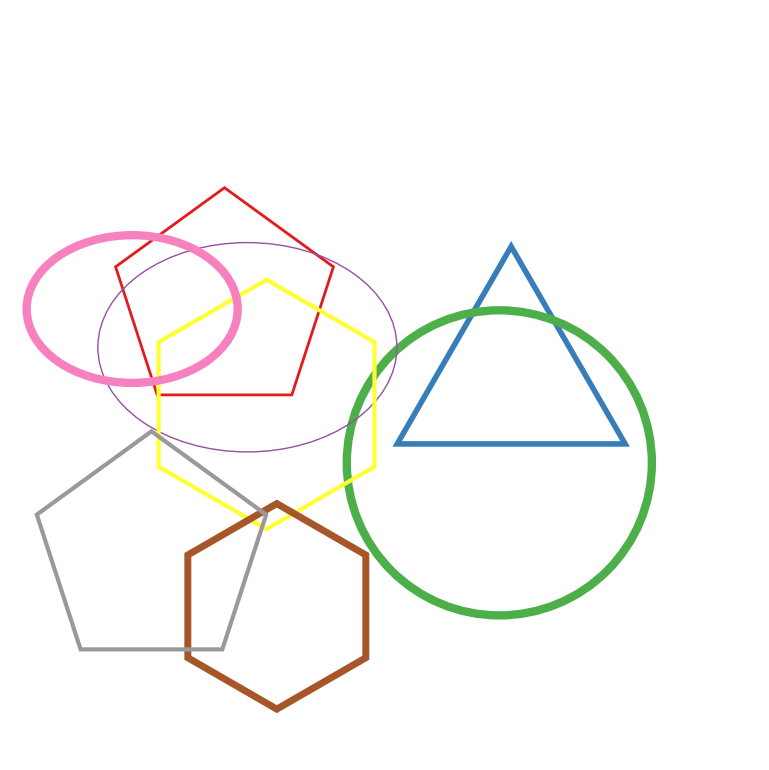[{"shape": "pentagon", "thickness": 1, "radius": 0.74, "center": [0.292, 0.608]}, {"shape": "triangle", "thickness": 2, "radius": 0.85, "center": [0.664, 0.509]}, {"shape": "circle", "thickness": 3, "radius": 0.99, "center": [0.648, 0.399]}, {"shape": "oval", "thickness": 0.5, "radius": 0.97, "center": [0.321, 0.549]}, {"shape": "hexagon", "thickness": 1.5, "radius": 0.81, "center": [0.346, 0.475]}, {"shape": "hexagon", "thickness": 2.5, "radius": 0.67, "center": [0.36, 0.213]}, {"shape": "oval", "thickness": 3, "radius": 0.69, "center": [0.172, 0.599]}, {"shape": "pentagon", "thickness": 1.5, "radius": 0.78, "center": [0.197, 0.283]}]